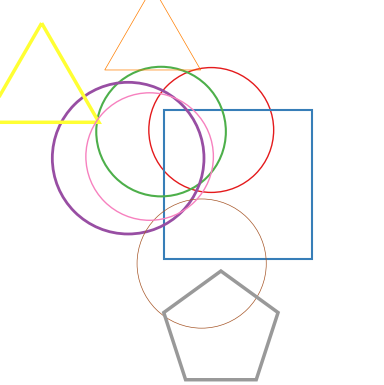[{"shape": "circle", "thickness": 1, "radius": 0.81, "center": [0.549, 0.662]}, {"shape": "square", "thickness": 1.5, "radius": 0.97, "center": [0.618, 0.52]}, {"shape": "circle", "thickness": 1.5, "radius": 0.84, "center": [0.418, 0.658]}, {"shape": "circle", "thickness": 2, "radius": 0.98, "center": [0.333, 0.589]}, {"shape": "triangle", "thickness": 0.5, "radius": 0.72, "center": [0.397, 0.89]}, {"shape": "triangle", "thickness": 2.5, "radius": 0.86, "center": [0.108, 0.768]}, {"shape": "circle", "thickness": 0.5, "radius": 0.84, "center": [0.524, 0.315]}, {"shape": "circle", "thickness": 1, "radius": 0.83, "center": [0.389, 0.593]}, {"shape": "pentagon", "thickness": 2.5, "radius": 0.78, "center": [0.574, 0.14]}]